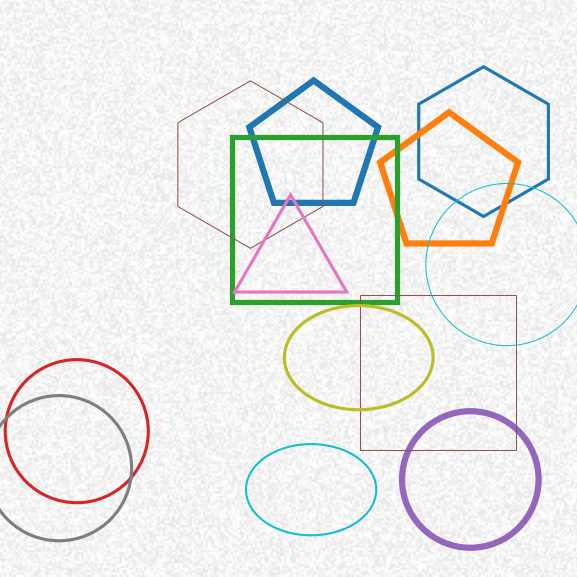[{"shape": "pentagon", "thickness": 3, "radius": 0.59, "center": [0.543, 0.743]}, {"shape": "hexagon", "thickness": 1.5, "radius": 0.65, "center": [0.837, 0.754]}, {"shape": "pentagon", "thickness": 3, "radius": 0.63, "center": [0.778, 0.679]}, {"shape": "square", "thickness": 2.5, "radius": 0.71, "center": [0.545, 0.619]}, {"shape": "circle", "thickness": 1.5, "radius": 0.62, "center": [0.133, 0.253]}, {"shape": "circle", "thickness": 3, "radius": 0.59, "center": [0.814, 0.169]}, {"shape": "square", "thickness": 0.5, "radius": 0.67, "center": [0.758, 0.354]}, {"shape": "hexagon", "thickness": 0.5, "radius": 0.73, "center": [0.434, 0.714]}, {"shape": "triangle", "thickness": 1.5, "radius": 0.56, "center": [0.503, 0.55]}, {"shape": "circle", "thickness": 1.5, "radius": 0.63, "center": [0.102, 0.188]}, {"shape": "oval", "thickness": 1.5, "radius": 0.64, "center": [0.621, 0.38]}, {"shape": "oval", "thickness": 1, "radius": 0.56, "center": [0.539, 0.151]}, {"shape": "circle", "thickness": 0.5, "radius": 0.7, "center": [0.878, 0.541]}]